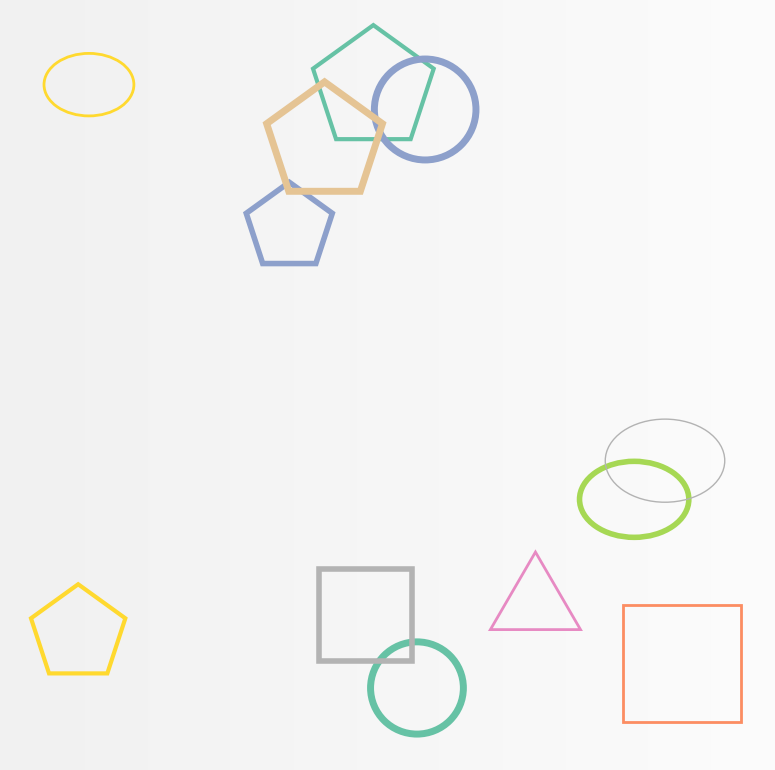[{"shape": "circle", "thickness": 2.5, "radius": 0.3, "center": [0.538, 0.107]}, {"shape": "pentagon", "thickness": 1.5, "radius": 0.41, "center": [0.482, 0.886]}, {"shape": "square", "thickness": 1, "radius": 0.38, "center": [0.88, 0.138]}, {"shape": "pentagon", "thickness": 2, "radius": 0.29, "center": [0.373, 0.705]}, {"shape": "circle", "thickness": 2.5, "radius": 0.33, "center": [0.549, 0.858]}, {"shape": "triangle", "thickness": 1, "radius": 0.34, "center": [0.691, 0.216]}, {"shape": "oval", "thickness": 2, "radius": 0.35, "center": [0.818, 0.352]}, {"shape": "pentagon", "thickness": 1.5, "radius": 0.32, "center": [0.101, 0.177]}, {"shape": "oval", "thickness": 1, "radius": 0.29, "center": [0.115, 0.89]}, {"shape": "pentagon", "thickness": 2.5, "radius": 0.39, "center": [0.419, 0.815]}, {"shape": "oval", "thickness": 0.5, "radius": 0.39, "center": [0.858, 0.402]}, {"shape": "square", "thickness": 2, "radius": 0.3, "center": [0.472, 0.201]}]